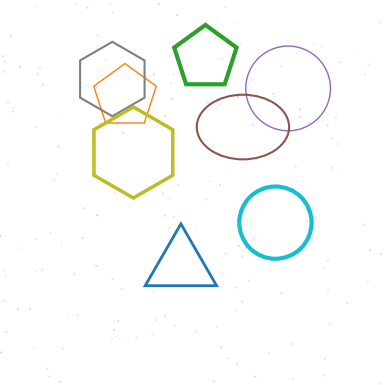[{"shape": "triangle", "thickness": 2, "radius": 0.54, "center": [0.47, 0.311]}, {"shape": "pentagon", "thickness": 1, "radius": 0.43, "center": [0.325, 0.75]}, {"shape": "pentagon", "thickness": 3, "radius": 0.43, "center": [0.534, 0.85]}, {"shape": "circle", "thickness": 1, "radius": 0.55, "center": [0.748, 0.77]}, {"shape": "oval", "thickness": 1.5, "radius": 0.6, "center": [0.631, 0.67]}, {"shape": "hexagon", "thickness": 1.5, "radius": 0.48, "center": [0.292, 0.795]}, {"shape": "hexagon", "thickness": 2.5, "radius": 0.59, "center": [0.346, 0.604]}, {"shape": "circle", "thickness": 3, "radius": 0.47, "center": [0.715, 0.422]}]